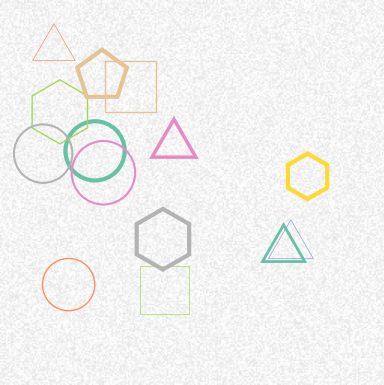[{"shape": "triangle", "thickness": 2, "radius": 0.32, "center": [0.737, 0.352]}, {"shape": "circle", "thickness": 3, "radius": 0.38, "center": [0.247, 0.608]}, {"shape": "triangle", "thickness": 0.5, "radius": 0.32, "center": [0.14, 0.875]}, {"shape": "circle", "thickness": 1, "radius": 0.34, "center": [0.178, 0.261]}, {"shape": "triangle", "thickness": 0.5, "radius": 0.34, "center": [0.755, 0.362]}, {"shape": "circle", "thickness": 1.5, "radius": 0.41, "center": [0.269, 0.551]}, {"shape": "triangle", "thickness": 2.5, "radius": 0.33, "center": [0.452, 0.625]}, {"shape": "hexagon", "thickness": 1, "radius": 0.42, "center": [0.155, 0.709]}, {"shape": "square", "thickness": 0.5, "radius": 0.31, "center": [0.428, 0.248]}, {"shape": "hexagon", "thickness": 3, "radius": 0.29, "center": [0.799, 0.542]}, {"shape": "square", "thickness": 1, "radius": 0.33, "center": [0.338, 0.776]}, {"shape": "pentagon", "thickness": 3, "radius": 0.34, "center": [0.265, 0.803]}, {"shape": "circle", "thickness": 1.5, "radius": 0.38, "center": [0.112, 0.601]}, {"shape": "hexagon", "thickness": 3, "radius": 0.39, "center": [0.423, 0.379]}]